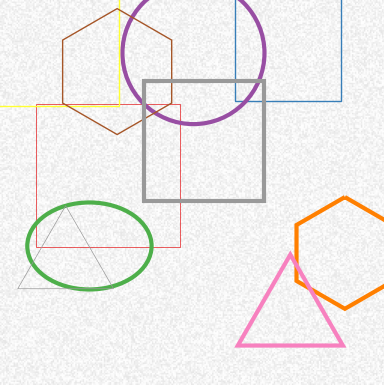[{"shape": "square", "thickness": 0.5, "radius": 0.93, "center": [0.28, 0.544]}, {"shape": "square", "thickness": 1, "radius": 0.69, "center": [0.749, 0.875]}, {"shape": "oval", "thickness": 3, "radius": 0.81, "center": [0.232, 0.361]}, {"shape": "circle", "thickness": 3, "radius": 0.92, "center": [0.503, 0.862]}, {"shape": "hexagon", "thickness": 3, "radius": 0.73, "center": [0.896, 0.343]}, {"shape": "square", "thickness": 1, "radius": 0.84, "center": [0.141, 0.893]}, {"shape": "hexagon", "thickness": 1, "radius": 0.82, "center": [0.304, 0.814]}, {"shape": "triangle", "thickness": 3, "radius": 0.79, "center": [0.754, 0.181]}, {"shape": "triangle", "thickness": 0.5, "radius": 0.72, "center": [0.17, 0.322]}, {"shape": "square", "thickness": 3, "radius": 0.78, "center": [0.529, 0.634]}]